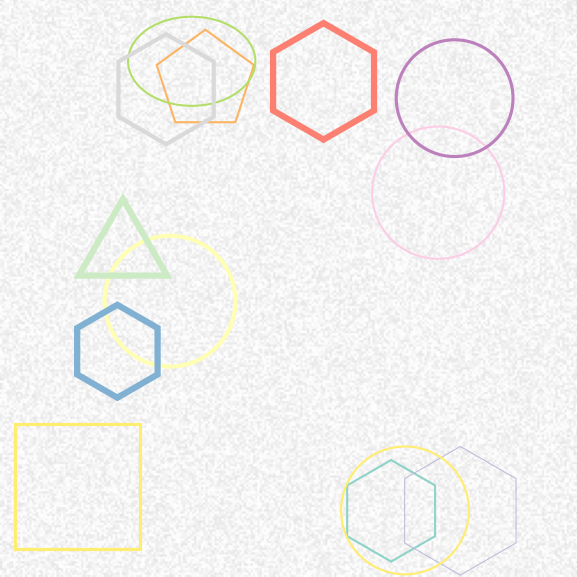[{"shape": "hexagon", "thickness": 1, "radius": 0.44, "center": [0.677, 0.115]}, {"shape": "circle", "thickness": 2, "radius": 0.57, "center": [0.294, 0.478]}, {"shape": "hexagon", "thickness": 0.5, "radius": 0.56, "center": [0.797, 0.115]}, {"shape": "hexagon", "thickness": 3, "radius": 0.5, "center": [0.56, 0.858]}, {"shape": "hexagon", "thickness": 3, "radius": 0.4, "center": [0.203, 0.391]}, {"shape": "pentagon", "thickness": 1, "radius": 0.44, "center": [0.356, 0.859]}, {"shape": "oval", "thickness": 1, "radius": 0.55, "center": [0.332, 0.893]}, {"shape": "circle", "thickness": 1, "radius": 0.57, "center": [0.759, 0.666]}, {"shape": "hexagon", "thickness": 2, "radius": 0.48, "center": [0.288, 0.845]}, {"shape": "circle", "thickness": 1.5, "radius": 0.51, "center": [0.787, 0.829]}, {"shape": "triangle", "thickness": 3, "radius": 0.44, "center": [0.213, 0.566]}, {"shape": "square", "thickness": 1.5, "radius": 0.54, "center": [0.134, 0.157]}, {"shape": "circle", "thickness": 1, "radius": 0.55, "center": [0.701, 0.115]}]